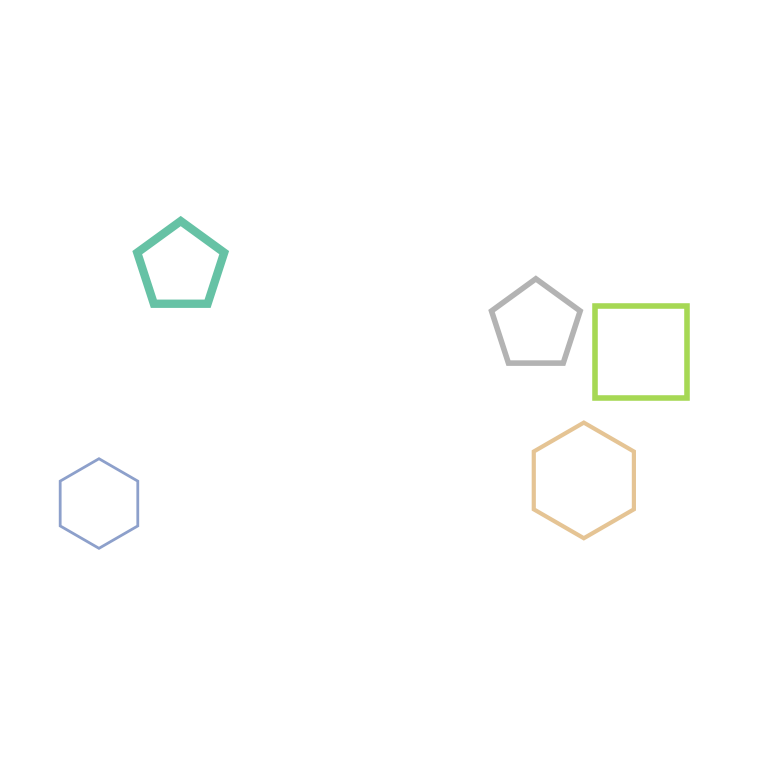[{"shape": "pentagon", "thickness": 3, "radius": 0.3, "center": [0.235, 0.654]}, {"shape": "hexagon", "thickness": 1, "radius": 0.29, "center": [0.129, 0.346]}, {"shape": "square", "thickness": 2, "radius": 0.3, "center": [0.833, 0.542]}, {"shape": "hexagon", "thickness": 1.5, "radius": 0.38, "center": [0.758, 0.376]}, {"shape": "pentagon", "thickness": 2, "radius": 0.3, "center": [0.696, 0.577]}]